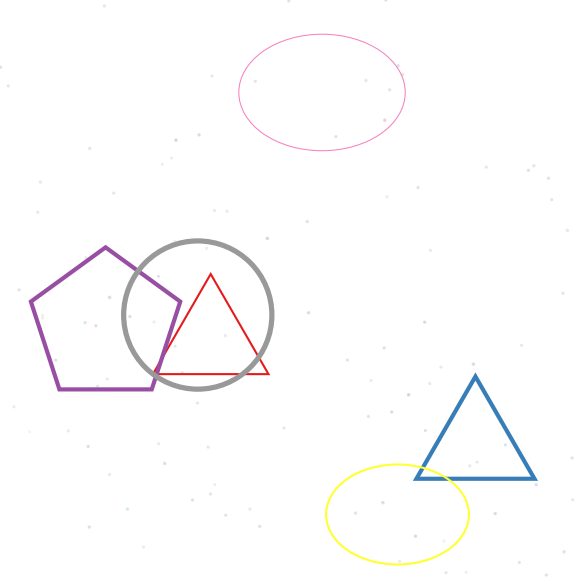[{"shape": "triangle", "thickness": 1, "radius": 0.58, "center": [0.365, 0.409]}, {"shape": "triangle", "thickness": 2, "radius": 0.59, "center": [0.823, 0.229]}, {"shape": "pentagon", "thickness": 2, "radius": 0.68, "center": [0.183, 0.435]}, {"shape": "oval", "thickness": 1, "radius": 0.62, "center": [0.688, 0.108]}, {"shape": "oval", "thickness": 0.5, "radius": 0.72, "center": [0.558, 0.839]}, {"shape": "circle", "thickness": 2.5, "radius": 0.64, "center": [0.342, 0.454]}]